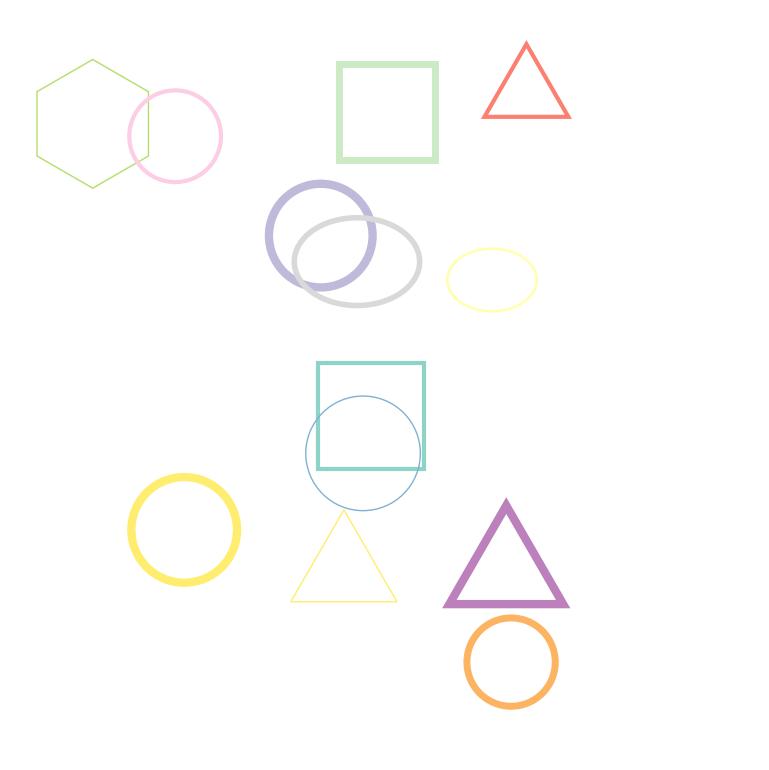[{"shape": "square", "thickness": 1.5, "radius": 0.34, "center": [0.482, 0.46]}, {"shape": "oval", "thickness": 1, "radius": 0.29, "center": [0.639, 0.636]}, {"shape": "circle", "thickness": 3, "radius": 0.34, "center": [0.417, 0.694]}, {"shape": "triangle", "thickness": 1.5, "radius": 0.31, "center": [0.684, 0.88]}, {"shape": "circle", "thickness": 0.5, "radius": 0.37, "center": [0.472, 0.411]}, {"shape": "circle", "thickness": 2.5, "radius": 0.29, "center": [0.664, 0.14]}, {"shape": "hexagon", "thickness": 0.5, "radius": 0.42, "center": [0.12, 0.839]}, {"shape": "circle", "thickness": 1.5, "radius": 0.3, "center": [0.227, 0.823]}, {"shape": "oval", "thickness": 2, "radius": 0.41, "center": [0.464, 0.66]}, {"shape": "triangle", "thickness": 3, "radius": 0.43, "center": [0.657, 0.258]}, {"shape": "square", "thickness": 2.5, "radius": 0.31, "center": [0.503, 0.854]}, {"shape": "triangle", "thickness": 0.5, "radius": 0.4, "center": [0.447, 0.258]}, {"shape": "circle", "thickness": 3, "radius": 0.34, "center": [0.239, 0.312]}]